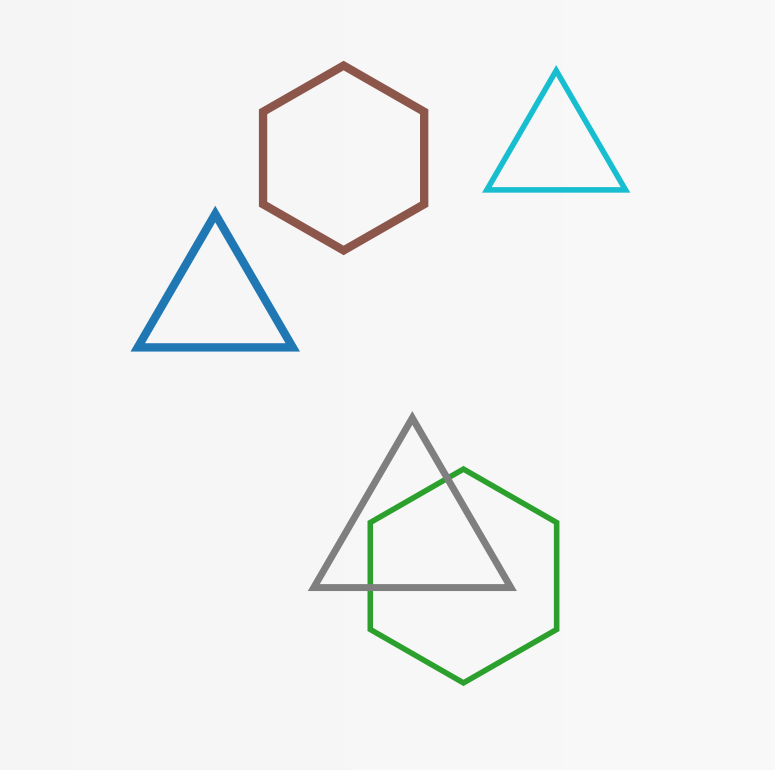[{"shape": "triangle", "thickness": 3, "radius": 0.58, "center": [0.278, 0.607]}, {"shape": "hexagon", "thickness": 2, "radius": 0.69, "center": [0.598, 0.252]}, {"shape": "hexagon", "thickness": 3, "radius": 0.6, "center": [0.443, 0.795]}, {"shape": "triangle", "thickness": 2.5, "radius": 0.73, "center": [0.532, 0.31]}, {"shape": "triangle", "thickness": 2, "radius": 0.52, "center": [0.718, 0.805]}]